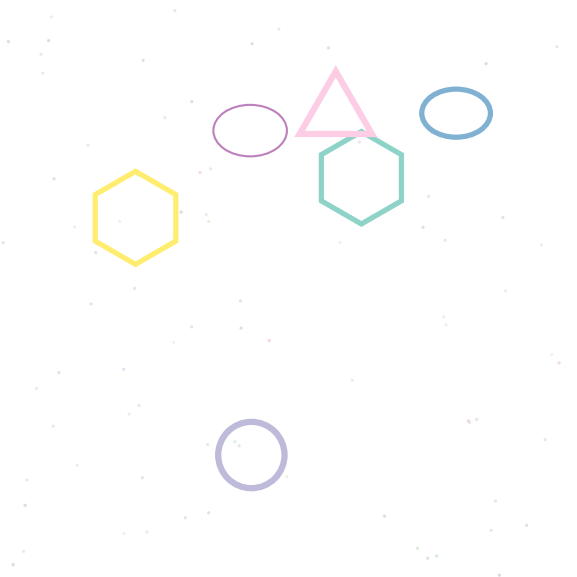[{"shape": "hexagon", "thickness": 2.5, "radius": 0.4, "center": [0.626, 0.691]}, {"shape": "circle", "thickness": 3, "radius": 0.29, "center": [0.435, 0.211]}, {"shape": "oval", "thickness": 2.5, "radius": 0.3, "center": [0.79, 0.803]}, {"shape": "triangle", "thickness": 3, "radius": 0.36, "center": [0.581, 0.803]}, {"shape": "oval", "thickness": 1, "radius": 0.32, "center": [0.433, 0.773]}, {"shape": "hexagon", "thickness": 2.5, "radius": 0.4, "center": [0.235, 0.622]}]